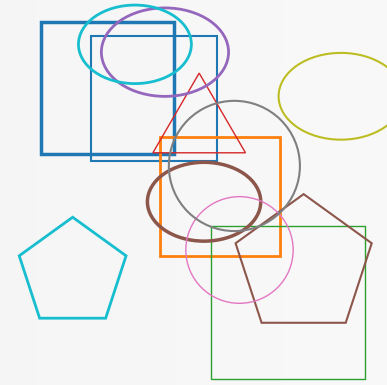[{"shape": "square", "thickness": 2.5, "radius": 0.86, "center": [0.278, 0.772]}, {"shape": "square", "thickness": 1.5, "radius": 0.81, "center": [0.398, 0.744]}, {"shape": "square", "thickness": 2, "radius": 0.78, "center": [0.569, 0.489]}, {"shape": "square", "thickness": 1, "radius": 0.99, "center": [0.744, 0.214]}, {"shape": "triangle", "thickness": 1, "radius": 0.69, "center": [0.514, 0.672]}, {"shape": "oval", "thickness": 2, "radius": 0.82, "center": [0.426, 0.865]}, {"shape": "pentagon", "thickness": 1.5, "radius": 0.92, "center": [0.784, 0.311]}, {"shape": "oval", "thickness": 2.5, "radius": 0.73, "center": [0.527, 0.476]}, {"shape": "circle", "thickness": 1, "radius": 0.69, "center": [0.618, 0.351]}, {"shape": "circle", "thickness": 1.5, "radius": 0.85, "center": [0.605, 0.569]}, {"shape": "oval", "thickness": 1.5, "radius": 0.8, "center": [0.88, 0.75]}, {"shape": "pentagon", "thickness": 2, "radius": 0.72, "center": [0.187, 0.291]}, {"shape": "oval", "thickness": 2, "radius": 0.73, "center": [0.348, 0.885]}]